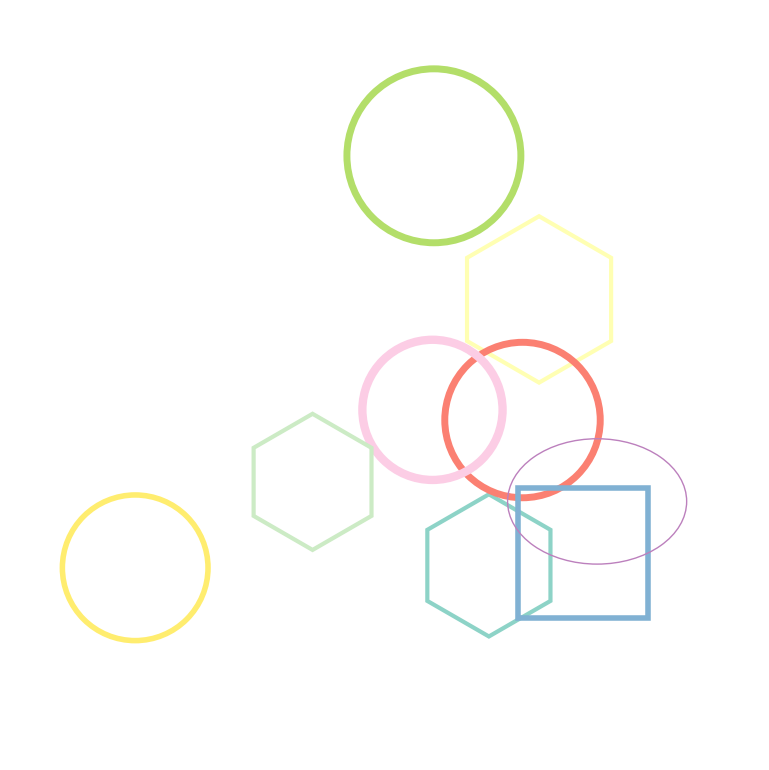[{"shape": "hexagon", "thickness": 1.5, "radius": 0.46, "center": [0.635, 0.266]}, {"shape": "hexagon", "thickness": 1.5, "radius": 0.54, "center": [0.7, 0.611]}, {"shape": "circle", "thickness": 2.5, "radius": 0.5, "center": [0.679, 0.455]}, {"shape": "square", "thickness": 2, "radius": 0.42, "center": [0.757, 0.282]}, {"shape": "circle", "thickness": 2.5, "radius": 0.56, "center": [0.563, 0.798]}, {"shape": "circle", "thickness": 3, "radius": 0.46, "center": [0.562, 0.468]}, {"shape": "oval", "thickness": 0.5, "radius": 0.58, "center": [0.775, 0.349]}, {"shape": "hexagon", "thickness": 1.5, "radius": 0.44, "center": [0.406, 0.374]}, {"shape": "circle", "thickness": 2, "radius": 0.47, "center": [0.176, 0.263]}]